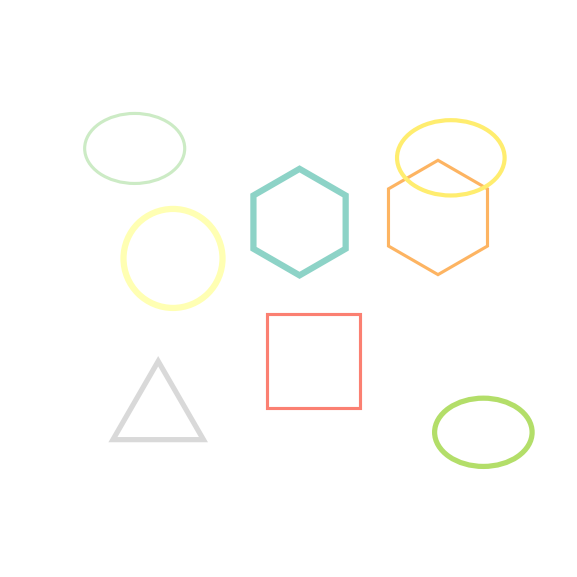[{"shape": "hexagon", "thickness": 3, "radius": 0.46, "center": [0.519, 0.615]}, {"shape": "circle", "thickness": 3, "radius": 0.43, "center": [0.3, 0.552]}, {"shape": "square", "thickness": 1.5, "radius": 0.4, "center": [0.542, 0.374]}, {"shape": "hexagon", "thickness": 1.5, "radius": 0.49, "center": [0.758, 0.623]}, {"shape": "oval", "thickness": 2.5, "radius": 0.42, "center": [0.837, 0.251]}, {"shape": "triangle", "thickness": 2.5, "radius": 0.45, "center": [0.274, 0.283]}, {"shape": "oval", "thickness": 1.5, "radius": 0.43, "center": [0.233, 0.742]}, {"shape": "oval", "thickness": 2, "radius": 0.47, "center": [0.781, 0.726]}]